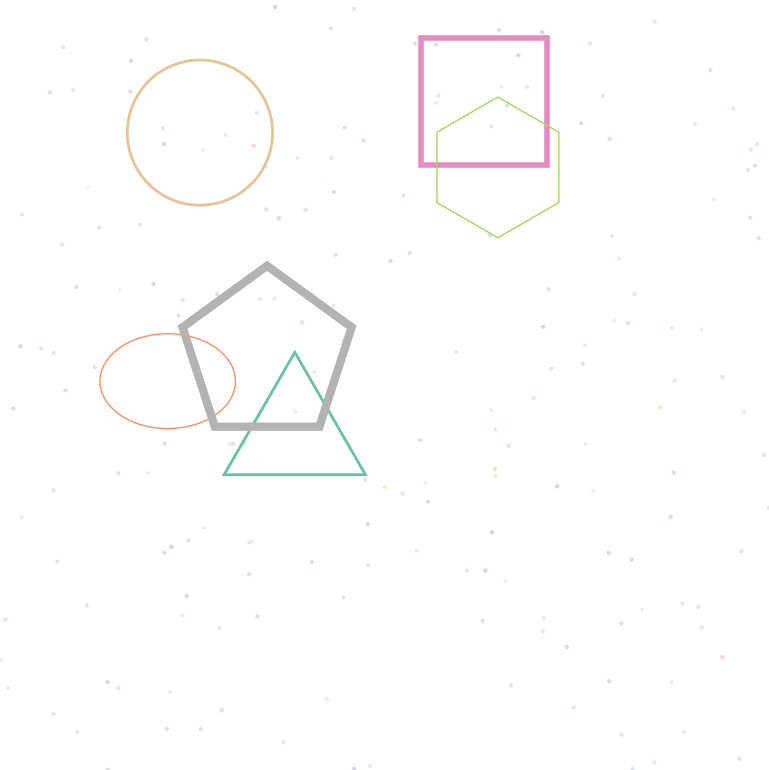[{"shape": "triangle", "thickness": 1, "radius": 0.53, "center": [0.383, 0.436]}, {"shape": "oval", "thickness": 0.5, "radius": 0.44, "center": [0.218, 0.505]}, {"shape": "square", "thickness": 2, "radius": 0.41, "center": [0.629, 0.869]}, {"shape": "hexagon", "thickness": 0.5, "radius": 0.46, "center": [0.647, 0.783]}, {"shape": "circle", "thickness": 1, "radius": 0.47, "center": [0.26, 0.828]}, {"shape": "pentagon", "thickness": 3, "radius": 0.58, "center": [0.347, 0.539]}]